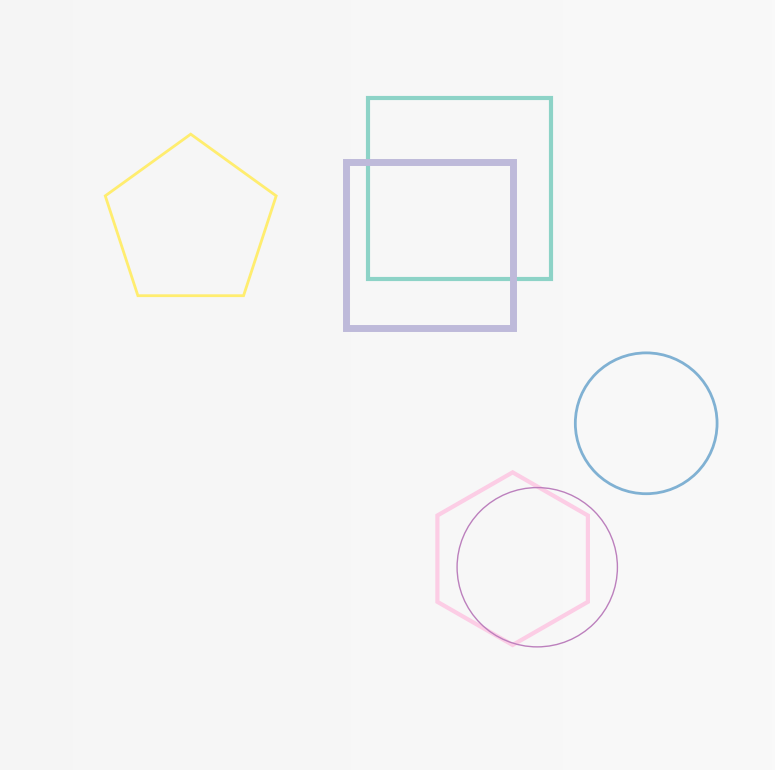[{"shape": "square", "thickness": 1.5, "radius": 0.59, "center": [0.593, 0.755]}, {"shape": "square", "thickness": 2.5, "radius": 0.54, "center": [0.554, 0.682]}, {"shape": "circle", "thickness": 1, "radius": 0.46, "center": [0.834, 0.45]}, {"shape": "hexagon", "thickness": 1.5, "radius": 0.56, "center": [0.661, 0.274]}, {"shape": "circle", "thickness": 0.5, "radius": 0.52, "center": [0.693, 0.263]}, {"shape": "pentagon", "thickness": 1, "radius": 0.58, "center": [0.246, 0.71]}]